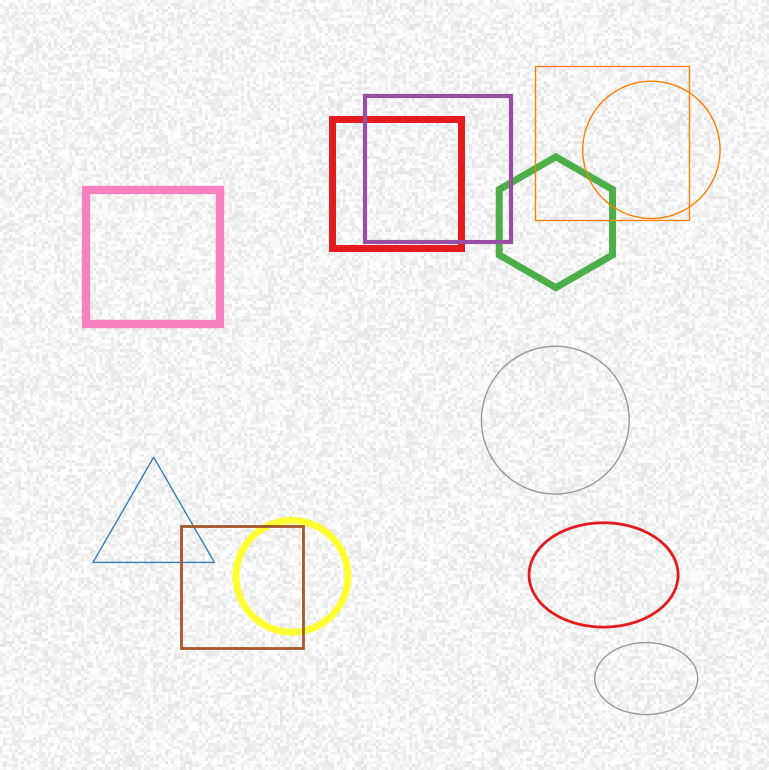[{"shape": "oval", "thickness": 1, "radius": 0.48, "center": [0.784, 0.253]}, {"shape": "square", "thickness": 2.5, "radius": 0.42, "center": [0.515, 0.762]}, {"shape": "triangle", "thickness": 0.5, "radius": 0.46, "center": [0.2, 0.315]}, {"shape": "hexagon", "thickness": 2.5, "radius": 0.42, "center": [0.722, 0.711]}, {"shape": "square", "thickness": 1.5, "radius": 0.48, "center": [0.569, 0.781]}, {"shape": "square", "thickness": 0.5, "radius": 0.5, "center": [0.795, 0.814]}, {"shape": "circle", "thickness": 0.5, "radius": 0.45, "center": [0.846, 0.805]}, {"shape": "circle", "thickness": 2.5, "radius": 0.36, "center": [0.379, 0.252]}, {"shape": "square", "thickness": 1, "radius": 0.4, "center": [0.315, 0.238]}, {"shape": "square", "thickness": 3, "radius": 0.43, "center": [0.198, 0.666]}, {"shape": "oval", "thickness": 0.5, "radius": 0.33, "center": [0.839, 0.119]}, {"shape": "circle", "thickness": 0.5, "radius": 0.48, "center": [0.721, 0.454]}]